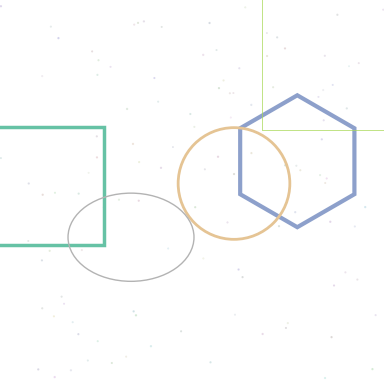[{"shape": "square", "thickness": 2.5, "radius": 0.76, "center": [0.117, 0.517]}, {"shape": "hexagon", "thickness": 3, "radius": 0.86, "center": [0.772, 0.581]}, {"shape": "square", "thickness": 0.5, "radius": 0.92, "center": [0.866, 0.846]}, {"shape": "circle", "thickness": 2, "radius": 0.73, "center": [0.608, 0.523]}, {"shape": "oval", "thickness": 1, "radius": 0.82, "center": [0.34, 0.384]}]